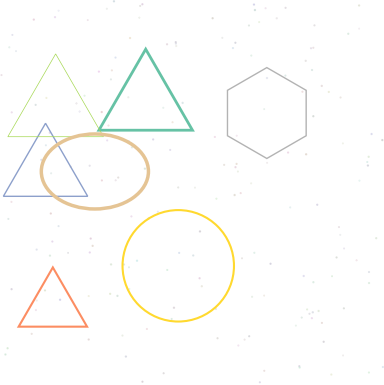[{"shape": "triangle", "thickness": 2, "radius": 0.7, "center": [0.378, 0.732]}, {"shape": "triangle", "thickness": 1.5, "radius": 0.51, "center": [0.137, 0.203]}, {"shape": "triangle", "thickness": 1, "radius": 0.63, "center": [0.118, 0.553]}, {"shape": "triangle", "thickness": 0.5, "radius": 0.72, "center": [0.145, 0.717]}, {"shape": "circle", "thickness": 1.5, "radius": 0.72, "center": [0.463, 0.31]}, {"shape": "oval", "thickness": 2.5, "radius": 0.7, "center": [0.246, 0.555]}, {"shape": "hexagon", "thickness": 1, "radius": 0.59, "center": [0.693, 0.706]}]